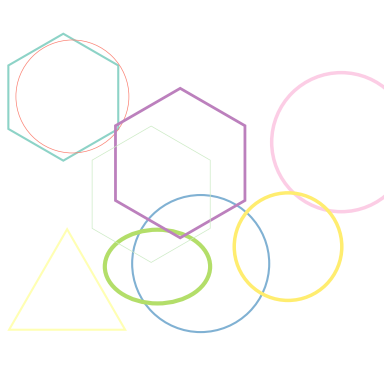[{"shape": "hexagon", "thickness": 1.5, "radius": 0.82, "center": [0.164, 0.748]}, {"shape": "triangle", "thickness": 1.5, "radius": 0.87, "center": [0.174, 0.231]}, {"shape": "circle", "thickness": 0.5, "radius": 0.73, "center": [0.188, 0.749]}, {"shape": "circle", "thickness": 1.5, "radius": 0.89, "center": [0.521, 0.315]}, {"shape": "oval", "thickness": 3, "radius": 0.68, "center": [0.409, 0.308]}, {"shape": "circle", "thickness": 2.5, "radius": 0.9, "center": [0.886, 0.631]}, {"shape": "hexagon", "thickness": 2, "radius": 0.97, "center": [0.468, 0.576]}, {"shape": "hexagon", "thickness": 0.5, "radius": 0.89, "center": [0.393, 0.495]}, {"shape": "circle", "thickness": 2.5, "radius": 0.7, "center": [0.748, 0.359]}]